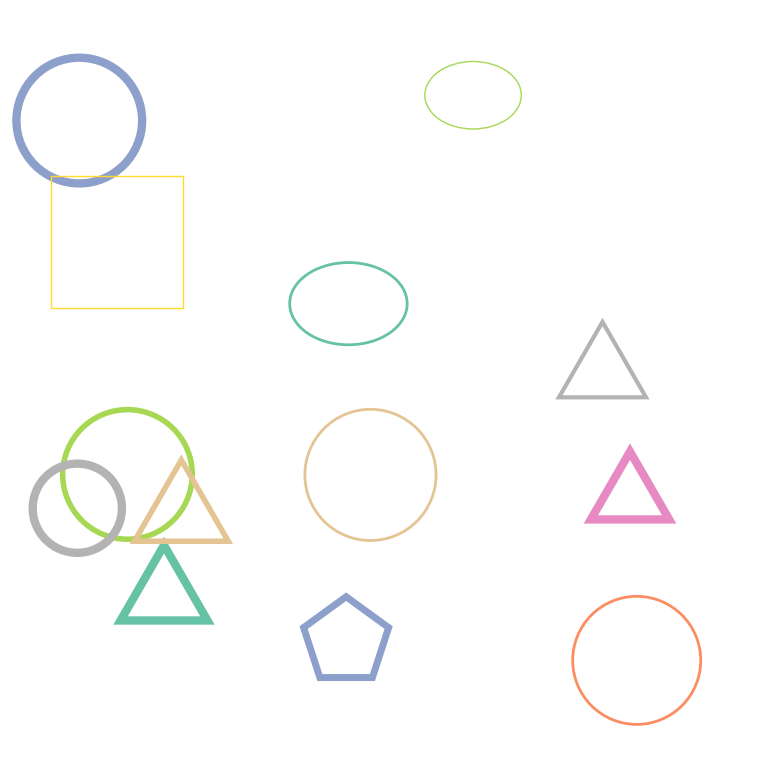[{"shape": "triangle", "thickness": 3, "radius": 0.33, "center": [0.213, 0.227]}, {"shape": "oval", "thickness": 1, "radius": 0.38, "center": [0.453, 0.606]}, {"shape": "circle", "thickness": 1, "radius": 0.42, "center": [0.827, 0.142]}, {"shape": "pentagon", "thickness": 2.5, "radius": 0.29, "center": [0.45, 0.167]}, {"shape": "circle", "thickness": 3, "radius": 0.41, "center": [0.103, 0.843]}, {"shape": "triangle", "thickness": 3, "radius": 0.29, "center": [0.818, 0.355]}, {"shape": "oval", "thickness": 0.5, "radius": 0.31, "center": [0.614, 0.876]}, {"shape": "circle", "thickness": 2, "radius": 0.42, "center": [0.166, 0.384]}, {"shape": "square", "thickness": 0.5, "radius": 0.43, "center": [0.152, 0.685]}, {"shape": "triangle", "thickness": 2, "radius": 0.35, "center": [0.236, 0.332]}, {"shape": "circle", "thickness": 1, "radius": 0.43, "center": [0.481, 0.383]}, {"shape": "triangle", "thickness": 1.5, "radius": 0.33, "center": [0.782, 0.517]}, {"shape": "circle", "thickness": 3, "radius": 0.29, "center": [0.1, 0.34]}]